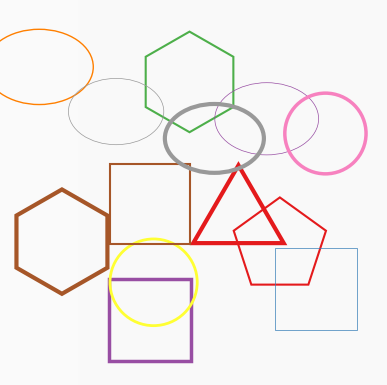[{"shape": "triangle", "thickness": 3, "radius": 0.67, "center": [0.615, 0.436]}, {"shape": "pentagon", "thickness": 1.5, "radius": 0.63, "center": [0.722, 0.362]}, {"shape": "square", "thickness": 0.5, "radius": 0.53, "center": [0.815, 0.249]}, {"shape": "hexagon", "thickness": 1.5, "radius": 0.65, "center": [0.489, 0.787]}, {"shape": "square", "thickness": 2.5, "radius": 0.53, "center": [0.386, 0.169]}, {"shape": "oval", "thickness": 0.5, "radius": 0.67, "center": [0.688, 0.691]}, {"shape": "oval", "thickness": 1, "radius": 0.7, "center": [0.101, 0.826]}, {"shape": "circle", "thickness": 2, "radius": 0.56, "center": [0.396, 0.267]}, {"shape": "hexagon", "thickness": 3, "radius": 0.68, "center": [0.16, 0.372]}, {"shape": "square", "thickness": 1.5, "radius": 0.52, "center": [0.388, 0.47]}, {"shape": "circle", "thickness": 2.5, "radius": 0.52, "center": [0.84, 0.653]}, {"shape": "oval", "thickness": 0.5, "radius": 0.62, "center": [0.3, 0.71]}, {"shape": "oval", "thickness": 3, "radius": 0.64, "center": [0.553, 0.641]}]